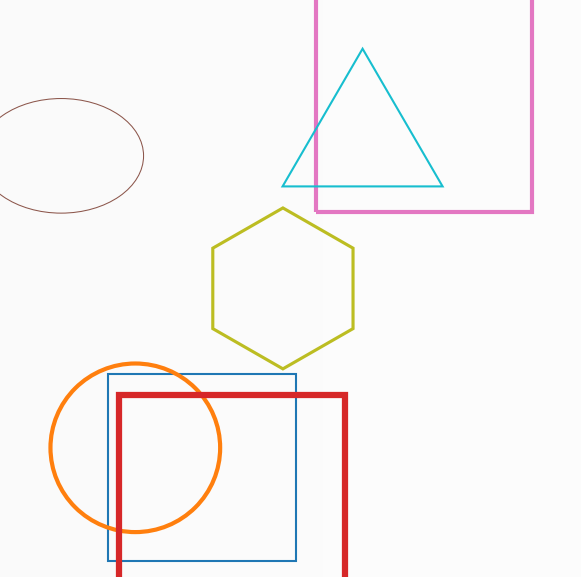[{"shape": "square", "thickness": 1, "radius": 0.81, "center": [0.347, 0.189]}, {"shape": "circle", "thickness": 2, "radius": 0.73, "center": [0.233, 0.224]}, {"shape": "square", "thickness": 3, "radius": 0.98, "center": [0.399, 0.12]}, {"shape": "oval", "thickness": 0.5, "radius": 0.71, "center": [0.105, 0.729]}, {"shape": "square", "thickness": 2, "radius": 0.93, "center": [0.73, 0.818]}, {"shape": "hexagon", "thickness": 1.5, "radius": 0.7, "center": [0.487, 0.5]}, {"shape": "triangle", "thickness": 1, "radius": 0.79, "center": [0.624, 0.756]}]